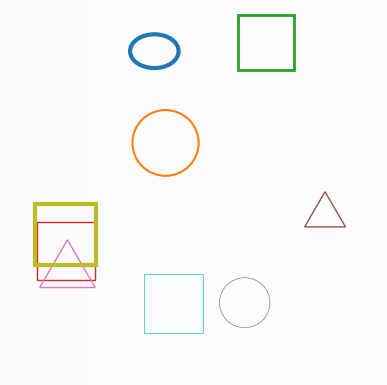[{"shape": "oval", "thickness": 3, "radius": 0.31, "center": [0.398, 0.867]}, {"shape": "circle", "thickness": 1.5, "radius": 0.43, "center": [0.427, 0.629]}, {"shape": "square", "thickness": 2, "radius": 0.36, "center": [0.686, 0.89]}, {"shape": "square", "thickness": 1, "radius": 0.38, "center": [0.17, 0.348]}, {"shape": "triangle", "thickness": 1, "radius": 0.3, "center": [0.839, 0.441]}, {"shape": "triangle", "thickness": 1, "radius": 0.41, "center": [0.174, 0.294]}, {"shape": "circle", "thickness": 0.5, "radius": 0.32, "center": [0.631, 0.214]}, {"shape": "square", "thickness": 3, "radius": 0.39, "center": [0.169, 0.392]}, {"shape": "square", "thickness": 0.5, "radius": 0.38, "center": [0.448, 0.212]}]